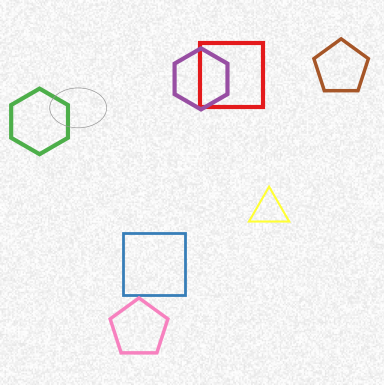[{"shape": "square", "thickness": 3, "radius": 0.41, "center": [0.602, 0.805]}, {"shape": "square", "thickness": 2, "radius": 0.4, "center": [0.401, 0.314]}, {"shape": "hexagon", "thickness": 3, "radius": 0.43, "center": [0.103, 0.685]}, {"shape": "hexagon", "thickness": 3, "radius": 0.4, "center": [0.522, 0.795]}, {"shape": "triangle", "thickness": 1.5, "radius": 0.3, "center": [0.699, 0.455]}, {"shape": "pentagon", "thickness": 2.5, "radius": 0.37, "center": [0.886, 0.825]}, {"shape": "pentagon", "thickness": 2.5, "radius": 0.39, "center": [0.361, 0.147]}, {"shape": "oval", "thickness": 0.5, "radius": 0.37, "center": [0.203, 0.72]}]